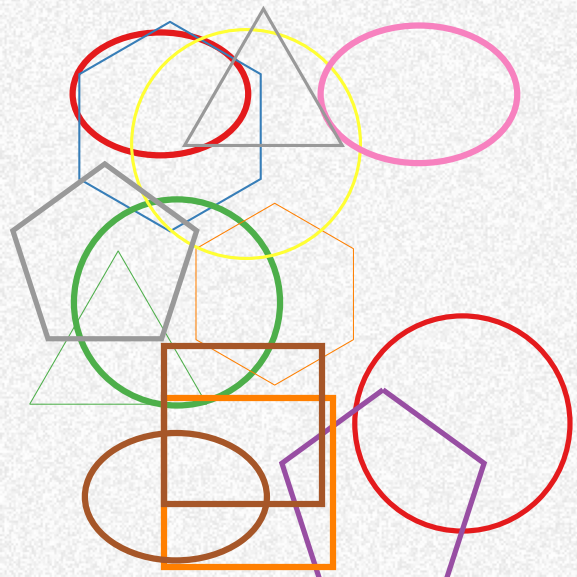[{"shape": "oval", "thickness": 3, "radius": 0.76, "center": [0.278, 0.837]}, {"shape": "circle", "thickness": 2.5, "radius": 0.93, "center": [0.801, 0.266]}, {"shape": "hexagon", "thickness": 1, "radius": 0.91, "center": [0.294, 0.78]}, {"shape": "circle", "thickness": 3, "radius": 0.89, "center": [0.306, 0.475]}, {"shape": "triangle", "thickness": 0.5, "radius": 0.88, "center": [0.205, 0.388]}, {"shape": "pentagon", "thickness": 2.5, "radius": 0.92, "center": [0.663, 0.14]}, {"shape": "square", "thickness": 3, "radius": 0.73, "center": [0.43, 0.164]}, {"shape": "hexagon", "thickness": 0.5, "radius": 0.79, "center": [0.476, 0.49]}, {"shape": "circle", "thickness": 1.5, "radius": 0.99, "center": [0.426, 0.75]}, {"shape": "oval", "thickness": 3, "radius": 0.79, "center": [0.305, 0.139]}, {"shape": "square", "thickness": 3, "radius": 0.69, "center": [0.42, 0.263]}, {"shape": "oval", "thickness": 3, "radius": 0.85, "center": [0.725, 0.836]}, {"shape": "triangle", "thickness": 1.5, "radius": 0.79, "center": [0.456, 0.826]}, {"shape": "pentagon", "thickness": 2.5, "radius": 0.84, "center": [0.181, 0.548]}]